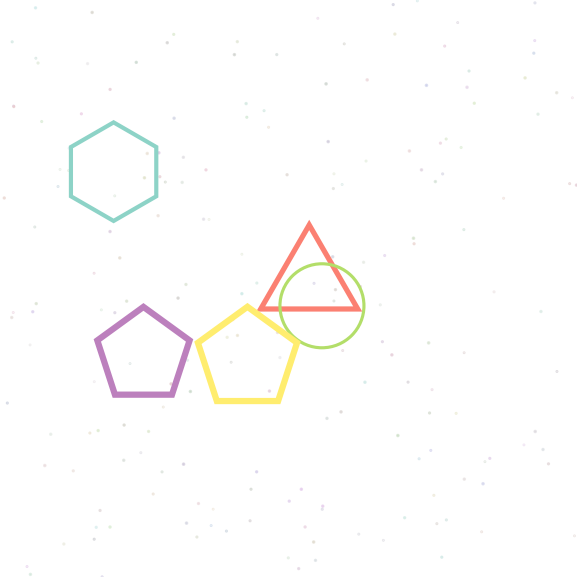[{"shape": "hexagon", "thickness": 2, "radius": 0.43, "center": [0.197, 0.702]}, {"shape": "triangle", "thickness": 2.5, "radius": 0.49, "center": [0.535, 0.513]}, {"shape": "circle", "thickness": 1.5, "radius": 0.36, "center": [0.557, 0.47]}, {"shape": "pentagon", "thickness": 3, "radius": 0.42, "center": [0.248, 0.384]}, {"shape": "pentagon", "thickness": 3, "radius": 0.45, "center": [0.429, 0.378]}]